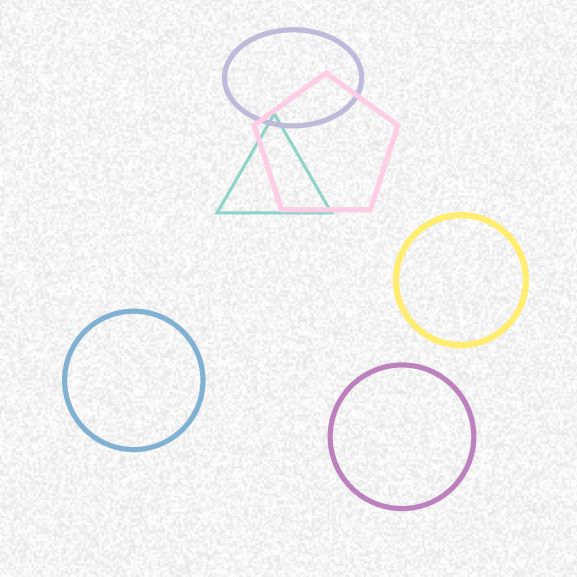[{"shape": "triangle", "thickness": 1.5, "radius": 0.57, "center": [0.475, 0.688]}, {"shape": "oval", "thickness": 2.5, "radius": 0.59, "center": [0.508, 0.864]}, {"shape": "circle", "thickness": 2.5, "radius": 0.6, "center": [0.232, 0.34]}, {"shape": "pentagon", "thickness": 2.5, "radius": 0.65, "center": [0.565, 0.742]}, {"shape": "circle", "thickness": 2.5, "radius": 0.62, "center": [0.696, 0.243]}, {"shape": "circle", "thickness": 3, "radius": 0.56, "center": [0.798, 0.514]}]